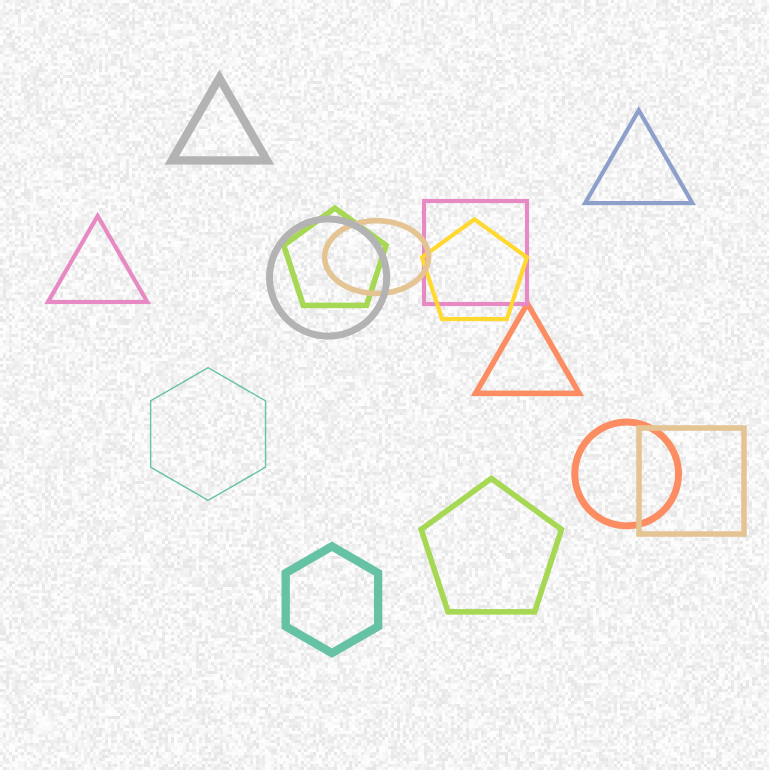[{"shape": "hexagon", "thickness": 0.5, "radius": 0.43, "center": [0.27, 0.436]}, {"shape": "hexagon", "thickness": 3, "radius": 0.35, "center": [0.431, 0.221]}, {"shape": "circle", "thickness": 2.5, "radius": 0.34, "center": [0.814, 0.385]}, {"shape": "triangle", "thickness": 2, "radius": 0.39, "center": [0.685, 0.528]}, {"shape": "triangle", "thickness": 1.5, "radius": 0.4, "center": [0.83, 0.776]}, {"shape": "triangle", "thickness": 1.5, "radius": 0.37, "center": [0.127, 0.645]}, {"shape": "square", "thickness": 1.5, "radius": 0.34, "center": [0.618, 0.672]}, {"shape": "pentagon", "thickness": 2, "radius": 0.48, "center": [0.638, 0.283]}, {"shape": "pentagon", "thickness": 2, "radius": 0.35, "center": [0.435, 0.66]}, {"shape": "pentagon", "thickness": 1.5, "radius": 0.36, "center": [0.616, 0.644]}, {"shape": "square", "thickness": 2, "radius": 0.34, "center": [0.898, 0.375]}, {"shape": "oval", "thickness": 2, "radius": 0.34, "center": [0.489, 0.666]}, {"shape": "circle", "thickness": 2.5, "radius": 0.38, "center": [0.426, 0.64]}, {"shape": "triangle", "thickness": 3, "radius": 0.36, "center": [0.285, 0.827]}]